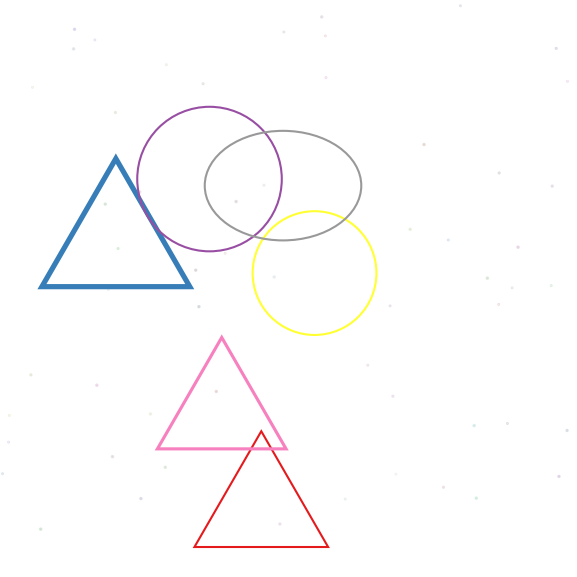[{"shape": "triangle", "thickness": 1, "radius": 0.67, "center": [0.452, 0.119]}, {"shape": "triangle", "thickness": 2.5, "radius": 0.74, "center": [0.201, 0.577]}, {"shape": "circle", "thickness": 1, "radius": 0.63, "center": [0.363, 0.689]}, {"shape": "circle", "thickness": 1, "radius": 0.54, "center": [0.545, 0.526]}, {"shape": "triangle", "thickness": 1.5, "radius": 0.64, "center": [0.384, 0.286]}, {"shape": "oval", "thickness": 1, "radius": 0.68, "center": [0.49, 0.678]}]